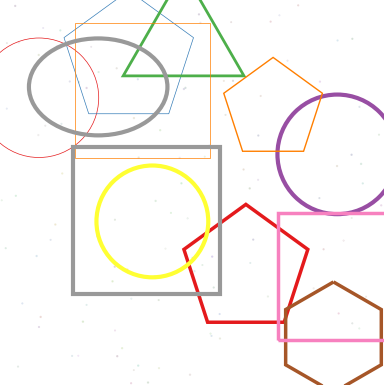[{"shape": "circle", "thickness": 0.5, "radius": 0.78, "center": [0.101, 0.746]}, {"shape": "pentagon", "thickness": 2.5, "radius": 0.85, "center": [0.639, 0.3]}, {"shape": "pentagon", "thickness": 0.5, "radius": 0.88, "center": [0.334, 0.848]}, {"shape": "triangle", "thickness": 2, "radius": 0.91, "center": [0.477, 0.893]}, {"shape": "circle", "thickness": 3, "radius": 0.78, "center": [0.876, 0.599]}, {"shape": "square", "thickness": 0.5, "radius": 0.87, "center": [0.369, 0.765]}, {"shape": "pentagon", "thickness": 1, "radius": 0.67, "center": [0.709, 0.716]}, {"shape": "circle", "thickness": 3, "radius": 0.73, "center": [0.396, 0.425]}, {"shape": "hexagon", "thickness": 2.5, "radius": 0.72, "center": [0.866, 0.124]}, {"shape": "square", "thickness": 2.5, "radius": 0.83, "center": [0.887, 0.281]}, {"shape": "oval", "thickness": 3, "radius": 0.9, "center": [0.255, 0.774]}, {"shape": "square", "thickness": 3, "radius": 0.96, "center": [0.38, 0.427]}]